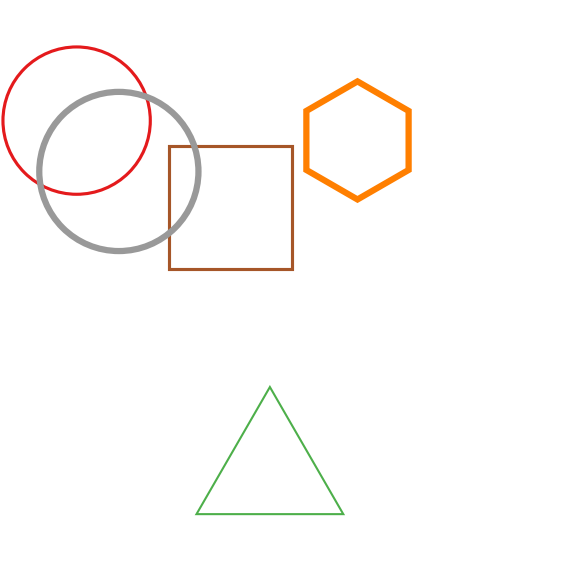[{"shape": "circle", "thickness": 1.5, "radius": 0.64, "center": [0.133, 0.79]}, {"shape": "triangle", "thickness": 1, "radius": 0.73, "center": [0.467, 0.182]}, {"shape": "hexagon", "thickness": 3, "radius": 0.51, "center": [0.619, 0.756]}, {"shape": "square", "thickness": 1.5, "radius": 0.53, "center": [0.399, 0.64]}, {"shape": "circle", "thickness": 3, "radius": 0.69, "center": [0.206, 0.702]}]